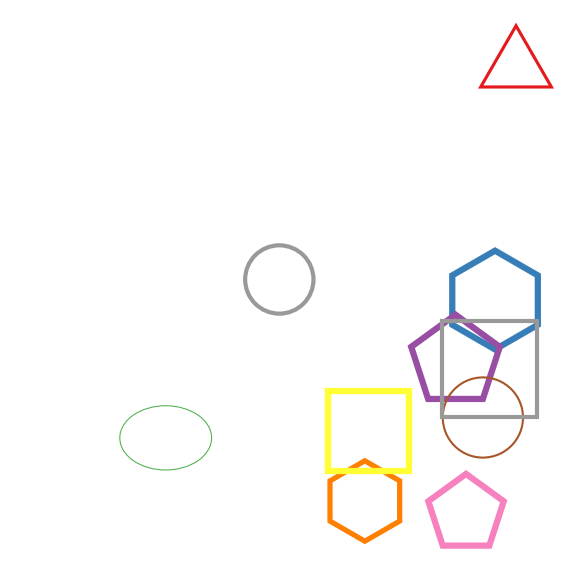[{"shape": "triangle", "thickness": 1.5, "radius": 0.35, "center": [0.894, 0.884]}, {"shape": "hexagon", "thickness": 3, "radius": 0.43, "center": [0.857, 0.48]}, {"shape": "oval", "thickness": 0.5, "radius": 0.4, "center": [0.287, 0.241]}, {"shape": "pentagon", "thickness": 3, "radius": 0.4, "center": [0.789, 0.374]}, {"shape": "hexagon", "thickness": 2.5, "radius": 0.35, "center": [0.632, 0.132]}, {"shape": "square", "thickness": 3, "radius": 0.35, "center": [0.639, 0.253]}, {"shape": "circle", "thickness": 1, "radius": 0.35, "center": [0.836, 0.276]}, {"shape": "pentagon", "thickness": 3, "radius": 0.34, "center": [0.807, 0.11]}, {"shape": "circle", "thickness": 2, "radius": 0.3, "center": [0.484, 0.515]}, {"shape": "square", "thickness": 2, "radius": 0.41, "center": [0.847, 0.36]}]